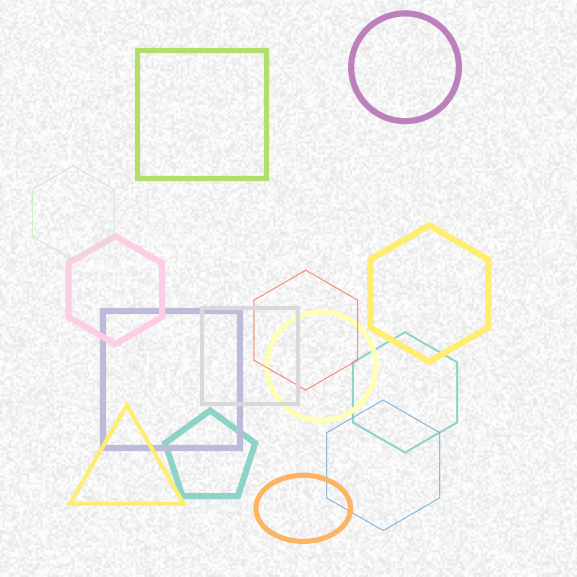[{"shape": "hexagon", "thickness": 1, "radius": 0.52, "center": [0.701, 0.32]}, {"shape": "pentagon", "thickness": 3, "radius": 0.41, "center": [0.364, 0.206]}, {"shape": "circle", "thickness": 2.5, "radius": 0.47, "center": [0.556, 0.365]}, {"shape": "square", "thickness": 3, "radius": 0.59, "center": [0.297, 0.341]}, {"shape": "hexagon", "thickness": 0.5, "radius": 0.52, "center": [0.529, 0.427]}, {"shape": "hexagon", "thickness": 0.5, "radius": 0.57, "center": [0.664, 0.193]}, {"shape": "oval", "thickness": 2.5, "radius": 0.41, "center": [0.525, 0.119]}, {"shape": "square", "thickness": 2.5, "radius": 0.56, "center": [0.349, 0.802]}, {"shape": "hexagon", "thickness": 3, "radius": 0.47, "center": [0.2, 0.497]}, {"shape": "square", "thickness": 2, "radius": 0.41, "center": [0.434, 0.383]}, {"shape": "circle", "thickness": 3, "radius": 0.47, "center": [0.701, 0.883]}, {"shape": "hexagon", "thickness": 0.5, "radius": 0.41, "center": [0.127, 0.63]}, {"shape": "hexagon", "thickness": 3, "radius": 0.59, "center": [0.743, 0.491]}, {"shape": "triangle", "thickness": 2, "radius": 0.57, "center": [0.22, 0.184]}]